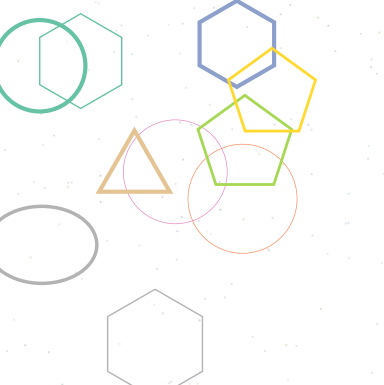[{"shape": "hexagon", "thickness": 1, "radius": 0.61, "center": [0.21, 0.841]}, {"shape": "circle", "thickness": 3, "radius": 0.59, "center": [0.103, 0.829]}, {"shape": "circle", "thickness": 0.5, "radius": 0.71, "center": [0.63, 0.484]}, {"shape": "hexagon", "thickness": 3, "radius": 0.56, "center": [0.615, 0.886]}, {"shape": "circle", "thickness": 0.5, "radius": 0.67, "center": [0.455, 0.554]}, {"shape": "pentagon", "thickness": 2, "radius": 0.64, "center": [0.636, 0.624]}, {"shape": "pentagon", "thickness": 2, "radius": 0.59, "center": [0.707, 0.756]}, {"shape": "triangle", "thickness": 3, "radius": 0.53, "center": [0.349, 0.555]}, {"shape": "hexagon", "thickness": 1, "radius": 0.71, "center": [0.403, 0.106]}, {"shape": "oval", "thickness": 2.5, "radius": 0.71, "center": [0.109, 0.364]}]